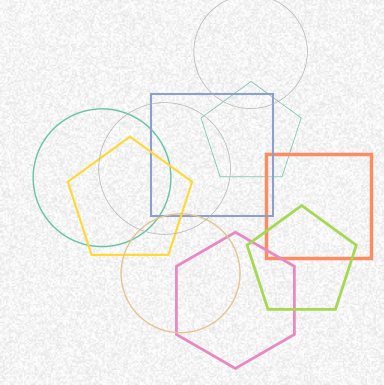[{"shape": "pentagon", "thickness": 0.5, "radius": 0.68, "center": [0.652, 0.652]}, {"shape": "circle", "thickness": 1, "radius": 0.89, "center": [0.265, 0.538]}, {"shape": "square", "thickness": 2.5, "radius": 0.68, "center": [0.827, 0.465]}, {"shape": "square", "thickness": 1.5, "radius": 0.79, "center": [0.55, 0.598]}, {"shape": "hexagon", "thickness": 2, "radius": 0.88, "center": [0.611, 0.22]}, {"shape": "pentagon", "thickness": 2, "radius": 0.75, "center": [0.784, 0.317]}, {"shape": "pentagon", "thickness": 1.5, "radius": 0.85, "center": [0.338, 0.475]}, {"shape": "circle", "thickness": 1, "radius": 0.77, "center": [0.469, 0.29]}, {"shape": "circle", "thickness": 0.5, "radius": 0.86, "center": [0.427, 0.562]}, {"shape": "circle", "thickness": 0.5, "radius": 0.74, "center": [0.651, 0.865]}]